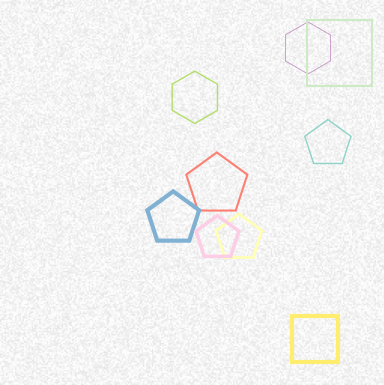[{"shape": "pentagon", "thickness": 1, "radius": 0.32, "center": [0.852, 0.626]}, {"shape": "pentagon", "thickness": 2, "radius": 0.31, "center": [0.621, 0.382]}, {"shape": "pentagon", "thickness": 1.5, "radius": 0.42, "center": [0.563, 0.521]}, {"shape": "pentagon", "thickness": 3, "radius": 0.35, "center": [0.45, 0.432]}, {"shape": "hexagon", "thickness": 1, "radius": 0.34, "center": [0.506, 0.747]}, {"shape": "pentagon", "thickness": 2.5, "radius": 0.29, "center": [0.565, 0.382]}, {"shape": "hexagon", "thickness": 0.5, "radius": 0.34, "center": [0.8, 0.875]}, {"shape": "square", "thickness": 1.5, "radius": 0.43, "center": [0.881, 0.863]}, {"shape": "square", "thickness": 3, "radius": 0.3, "center": [0.818, 0.12]}]